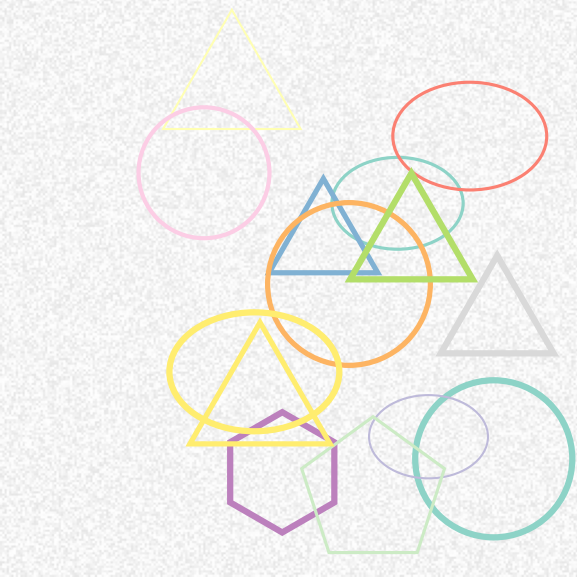[{"shape": "oval", "thickness": 1.5, "radius": 0.57, "center": [0.688, 0.647]}, {"shape": "circle", "thickness": 3, "radius": 0.68, "center": [0.855, 0.205]}, {"shape": "triangle", "thickness": 1, "radius": 0.69, "center": [0.401, 0.845]}, {"shape": "oval", "thickness": 1, "radius": 0.51, "center": [0.742, 0.243]}, {"shape": "oval", "thickness": 1.5, "radius": 0.67, "center": [0.813, 0.763]}, {"shape": "triangle", "thickness": 2.5, "radius": 0.54, "center": [0.56, 0.581]}, {"shape": "circle", "thickness": 2.5, "radius": 0.7, "center": [0.604, 0.507]}, {"shape": "triangle", "thickness": 3, "radius": 0.61, "center": [0.712, 0.577]}, {"shape": "circle", "thickness": 2, "radius": 0.57, "center": [0.353, 0.7]}, {"shape": "triangle", "thickness": 3, "radius": 0.56, "center": [0.861, 0.444]}, {"shape": "hexagon", "thickness": 3, "radius": 0.52, "center": [0.489, 0.181]}, {"shape": "pentagon", "thickness": 1.5, "radius": 0.65, "center": [0.646, 0.148]}, {"shape": "oval", "thickness": 3, "radius": 0.74, "center": [0.44, 0.355]}, {"shape": "triangle", "thickness": 2.5, "radius": 0.7, "center": [0.45, 0.301]}]